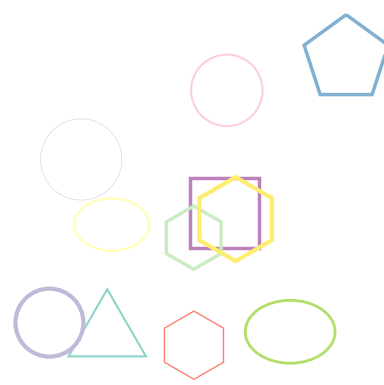[{"shape": "triangle", "thickness": 1.5, "radius": 0.58, "center": [0.279, 0.132]}, {"shape": "oval", "thickness": 1.5, "radius": 0.49, "center": [0.29, 0.417]}, {"shape": "circle", "thickness": 3, "radius": 0.44, "center": [0.128, 0.162]}, {"shape": "hexagon", "thickness": 1, "radius": 0.44, "center": [0.504, 0.103]}, {"shape": "pentagon", "thickness": 2.5, "radius": 0.57, "center": [0.899, 0.847]}, {"shape": "oval", "thickness": 2, "radius": 0.58, "center": [0.754, 0.138]}, {"shape": "circle", "thickness": 1.5, "radius": 0.46, "center": [0.589, 0.765]}, {"shape": "circle", "thickness": 0.5, "radius": 0.53, "center": [0.211, 0.586]}, {"shape": "square", "thickness": 2.5, "radius": 0.45, "center": [0.583, 0.446]}, {"shape": "hexagon", "thickness": 2.5, "radius": 0.41, "center": [0.503, 0.383]}, {"shape": "hexagon", "thickness": 3, "radius": 0.54, "center": [0.612, 0.431]}]